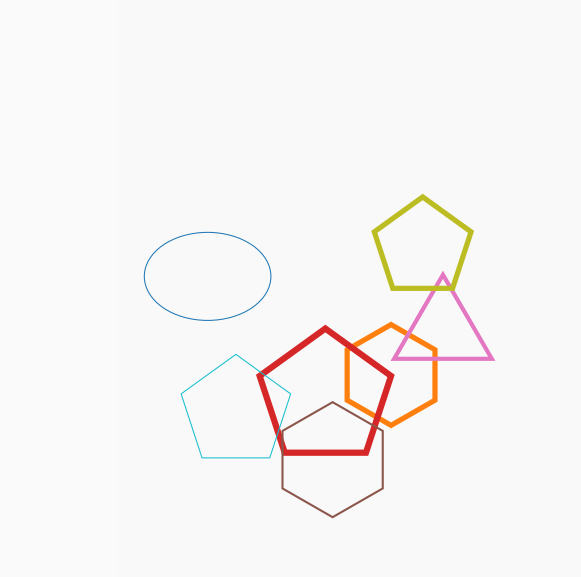[{"shape": "oval", "thickness": 0.5, "radius": 0.54, "center": [0.357, 0.521]}, {"shape": "hexagon", "thickness": 2.5, "radius": 0.44, "center": [0.673, 0.35]}, {"shape": "pentagon", "thickness": 3, "radius": 0.59, "center": [0.56, 0.311]}, {"shape": "hexagon", "thickness": 1, "radius": 0.5, "center": [0.572, 0.203]}, {"shape": "triangle", "thickness": 2, "radius": 0.48, "center": [0.762, 0.426]}, {"shape": "pentagon", "thickness": 2.5, "radius": 0.44, "center": [0.727, 0.571]}, {"shape": "pentagon", "thickness": 0.5, "radius": 0.5, "center": [0.406, 0.286]}]